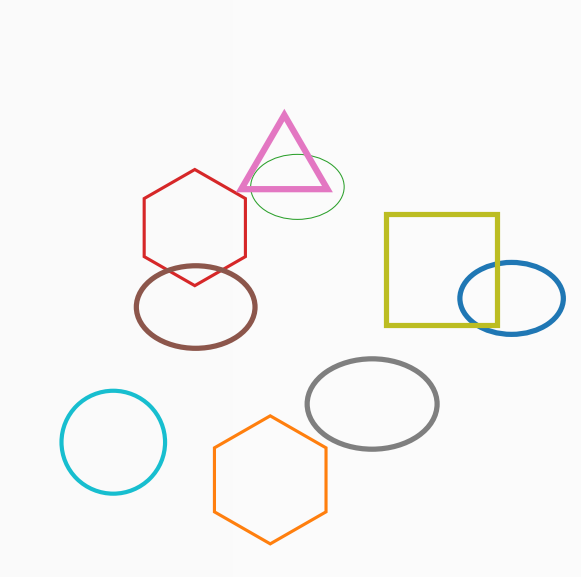[{"shape": "oval", "thickness": 2.5, "radius": 0.44, "center": [0.88, 0.482]}, {"shape": "hexagon", "thickness": 1.5, "radius": 0.55, "center": [0.465, 0.168]}, {"shape": "oval", "thickness": 0.5, "radius": 0.4, "center": [0.512, 0.676]}, {"shape": "hexagon", "thickness": 1.5, "radius": 0.5, "center": [0.335, 0.605]}, {"shape": "oval", "thickness": 2.5, "radius": 0.51, "center": [0.337, 0.467]}, {"shape": "triangle", "thickness": 3, "radius": 0.43, "center": [0.489, 0.714]}, {"shape": "oval", "thickness": 2.5, "radius": 0.56, "center": [0.64, 0.3]}, {"shape": "square", "thickness": 2.5, "radius": 0.48, "center": [0.76, 0.532]}, {"shape": "circle", "thickness": 2, "radius": 0.45, "center": [0.195, 0.233]}]